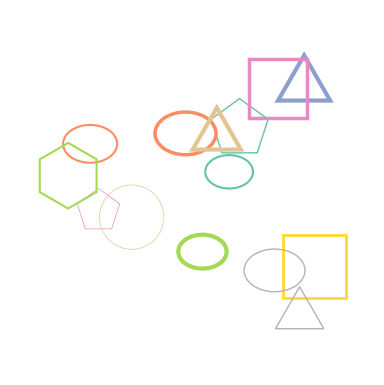[{"shape": "oval", "thickness": 1.5, "radius": 0.31, "center": [0.595, 0.554]}, {"shape": "pentagon", "thickness": 1, "radius": 0.39, "center": [0.622, 0.666]}, {"shape": "oval", "thickness": 2.5, "radius": 0.4, "center": [0.482, 0.654]}, {"shape": "oval", "thickness": 1.5, "radius": 0.35, "center": [0.234, 0.626]}, {"shape": "triangle", "thickness": 3, "radius": 0.39, "center": [0.79, 0.778]}, {"shape": "square", "thickness": 2.5, "radius": 0.38, "center": [0.722, 0.77]}, {"shape": "pentagon", "thickness": 0.5, "radius": 0.29, "center": [0.256, 0.453]}, {"shape": "hexagon", "thickness": 1.5, "radius": 0.43, "center": [0.177, 0.544]}, {"shape": "oval", "thickness": 3, "radius": 0.31, "center": [0.526, 0.346]}, {"shape": "square", "thickness": 2, "radius": 0.41, "center": [0.817, 0.309]}, {"shape": "circle", "thickness": 0.5, "radius": 0.42, "center": [0.342, 0.436]}, {"shape": "triangle", "thickness": 3, "radius": 0.36, "center": [0.563, 0.648]}, {"shape": "oval", "thickness": 1, "radius": 0.4, "center": [0.713, 0.298]}, {"shape": "triangle", "thickness": 1, "radius": 0.36, "center": [0.778, 0.182]}]